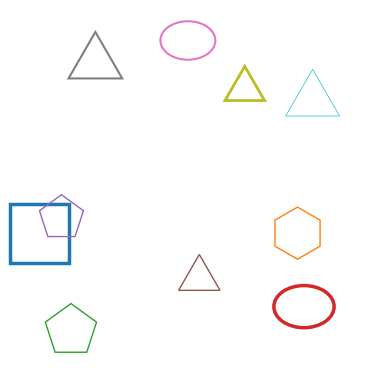[{"shape": "square", "thickness": 2.5, "radius": 0.39, "center": [0.102, 0.393]}, {"shape": "hexagon", "thickness": 1, "radius": 0.34, "center": [0.773, 0.394]}, {"shape": "pentagon", "thickness": 1, "radius": 0.35, "center": [0.184, 0.142]}, {"shape": "oval", "thickness": 2.5, "radius": 0.39, "center": [0.79, 0.204]}, {"shape": "pentagon", "thickness": 1, "radius": 0.3, "center": [0.16, 0.434]}, {"shape": "triangle", "thickness": 1, "radius": 0.31, "center": [0.518, 0.277]}, {"shape": "oval", "thickness": 1.5, "radius": 0.36, "center": [0.488, 0.895]}, {"shape": "triangle", "thickness": 1.5, "radius": 0.4, "center": [0.248, 0.837]}, {"shape": "triangle", "thickness": 2, "radius": 0.3, "center": [0.636, 0.769]}, {"shape": "triangle", "thickness": 0.5, "radius": 0.4, "center": [0.812, 0.739]}]